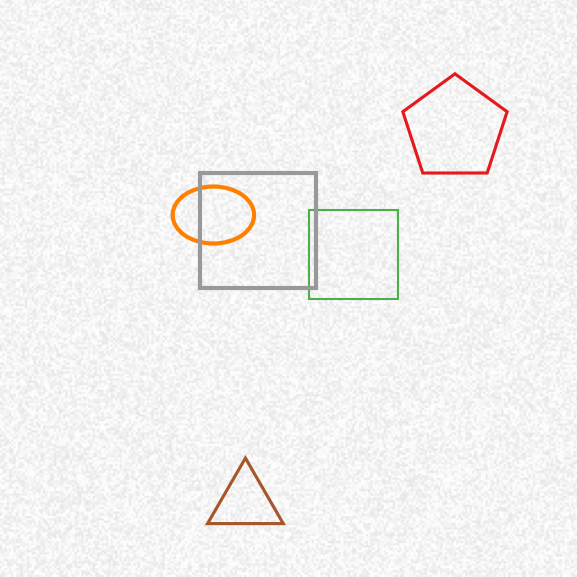[{"shape": "pentagon", "thickness": 1.5, "radius": 0.47, "center": [0.788, 0.776]}, {"shape": "square", "thickness": 1, "radius": 0.39, "center": [0.612, 0.559]}, {"shape": "oval", "thickness": 2, "radius": 0.35, "center": [0.37, 0.627]}, {"shape": "triangle", "thickness": 1.5, "radius": 0.38, "center": [0.425, 0.13]}, {"shape": "square", "thickness": 2, "radius": 0.5, "center": [0.446, 0.6]}]